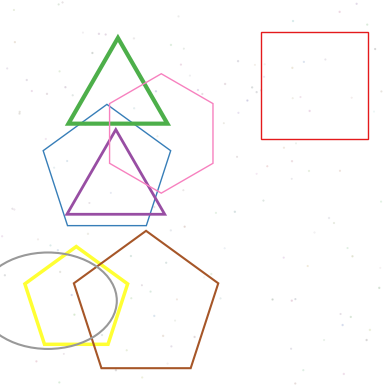[{"shape": "square", "thickness": 1, "radius": 0.7, "center": [0.817, 0.778]}, {"shape": "pentagon", "thickness": 1, "radius": 0.87, "center": [0.278, 0.555]}, {"shape": "triangle", "thickness": 3, "radius": 0.74, "center": [0.306, 0.753]}, {"shape": "triangle", "thickness": 2, "radius": 0.73, "center": [0.301, 0.517]}, {"shape": "pentagon", "thickness": 2.5, "radius": 0.7, "center": [0.198, 0.219]}, {"shape": "pentagon", "thickness": 1.5, "radius": 0.99, "center": [0.379, 0.203]}, {"shape": "hexagon", "thickness": 1, "radius": 0.78, "center": [0.419, 0.653]}, {"shape": "oval", "thickness": 1.5, "radius": 0.89, "center": [0.124, 0.219]}]